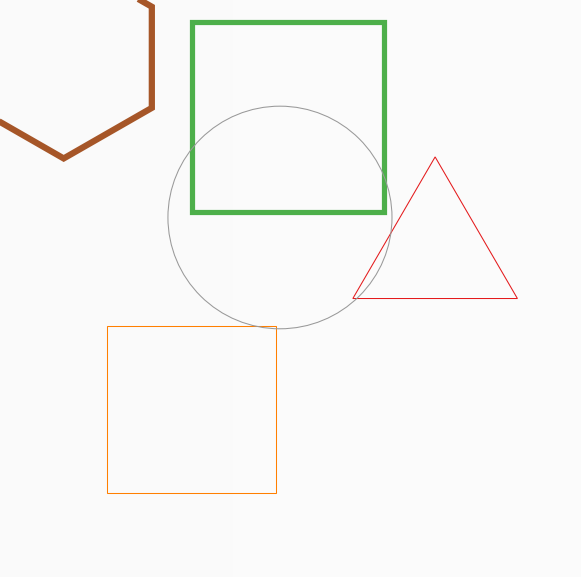[{"shape": "triangle", "thickness": 0.5, "radius": 0.82, "center": [0.749, 0.564]}, {"shape": "square", "thickness": 2.5, "radius": 0.82, "center": [0.496, 0.796]}, {"shape": "square", "thickness": 0.5, "radius": 0.73, "center": [0.33, 0.29]}, {"shape": "hexagon", "thickness": 3, "radius": 0.88, "center": [0.11, 0.9]}, {"shape": "circle", "thickness": 0.5, "radius": 0.96, "center": [0.482, 0.623]}]